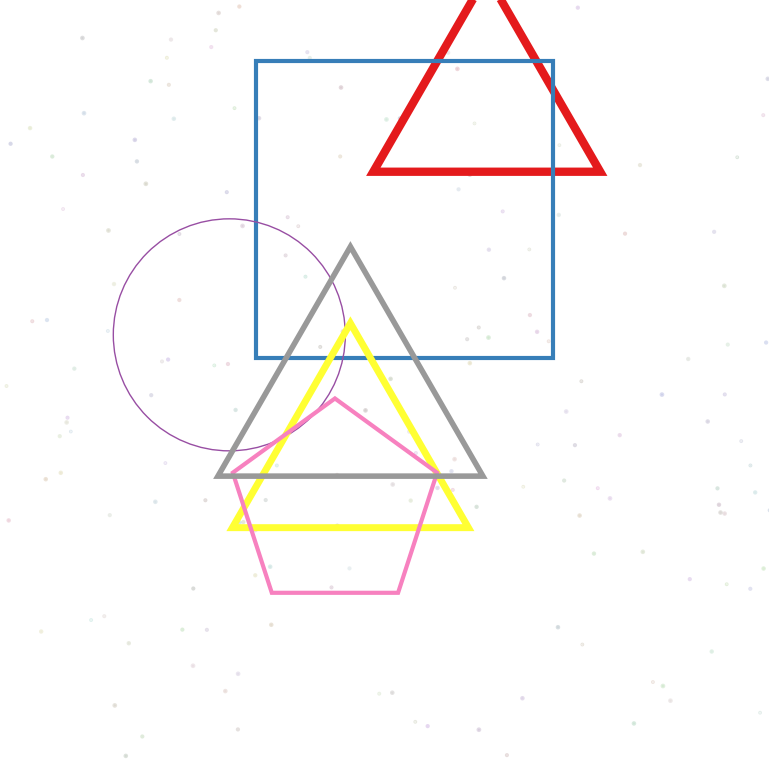[{"shape": "triangle", "thickness": 3, "radius": 0.85, "center": [0.632, 0.862]}, {"shape": "square", "thickness": 1.5, "radius": 0.97, "center": [0.525, 0.728]}, {"shape": "circle", "thickness": 0.5, "radius": 0.75, "center": [0.298, 0.565]}, {"shape": "triangle", "thickness": 2.5, "radius": 0.88, "center": [0.455, 0.403]}, {"shape": "pentagon", "thickness": 1.5, "radius": 0.7, "center": [0.435, 0.343]}, {"shape": "triangle", "thickness": 2, "radius": 0.99, "center": [0.455, 0.481]}]